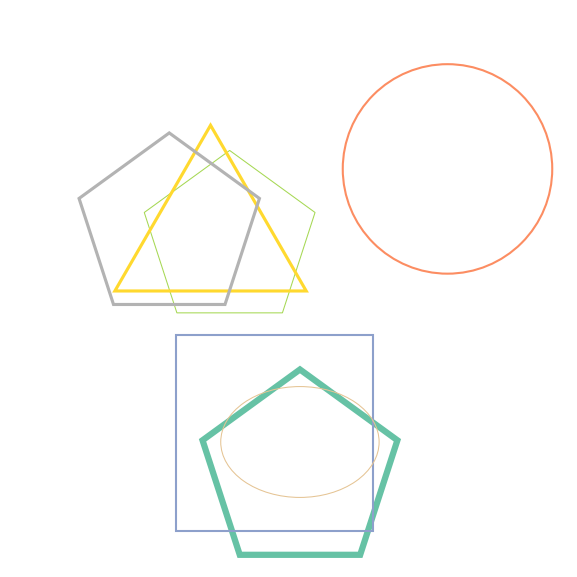[{"shape": "pentagon", "thickness": 3, "radius": 0.89, "center": [0.519, 0.182]}, {"shape": "circle", "thickness": 1, "radius": 0.91, "center": [0.775, 0.707]}, {"shape": "square", "thickness": 1, "radius": 0.85, "center": [0.475, 0.249]}, {"shape": "pentagon", "thickness": 0.5, "radius": 0.78, "center": [0.398, 0.583]}, {"shape": "triangle", "thickness": 1.5, "radius": 0.96, "center": [0.365, 0.591]}, {"shape": "oval", "thickness": 0.5, "radius": 0.69, "center": [0.519, 0.234]}, {"shape": "pentagon", "thickness": 1.5, "radius": 0.82, "center": [0.293, 0.605]}]